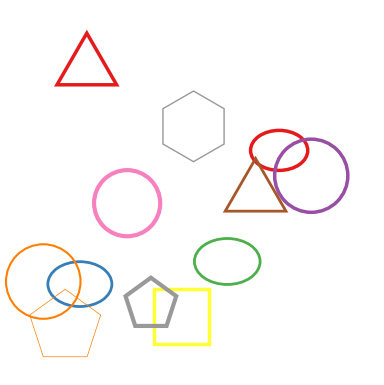[{"shape": "triangle", "thickness": 2.5, "radius": 0.45, "center": [0.225, 0.824]}, {"shape": "oval", "thickness": 2.5, "radius": 0.37, "center": [0.725, 0.609]}, {"shape": "oval", "thickness": 2, "radius": 0.42, "center": [0.207, 0.262]}, {"shape": "oval", "thickness": 2, "radius": 0.43, "center": [0.59, 0.321]}, {"shape": "circle", "thickness": 2.5, "radius": 0.48, "center": [0.808, 0.544]}, {"shape": "pentagon", "thickness": 0.5, "radius": 0.48, "center": [0.169, 0.152]}, {"shape": "circle", "thickness": 1.5, "radius": 0.48, "center": [0.112, 0.269]}, {"shape": "square", "thickness": 2.5, "radius": 0.36, "center": [0.472, 0.178]}, {"shape": "triangle", "thickness": 2, "radius": 0.46, "center": [0.664, 0.497]}, {"shape": "circle", "thickness": 3, "radius": 0.43, "center": [0.33, 0.472]}, {"shape": "hexagon", "thickness": 1, "radius": 0.46, "center": [0.503, 0.672]}, {"shape": "pentagon", "thickness": 3, "radius": 0.35, "center": [0.392, 0.209]}]